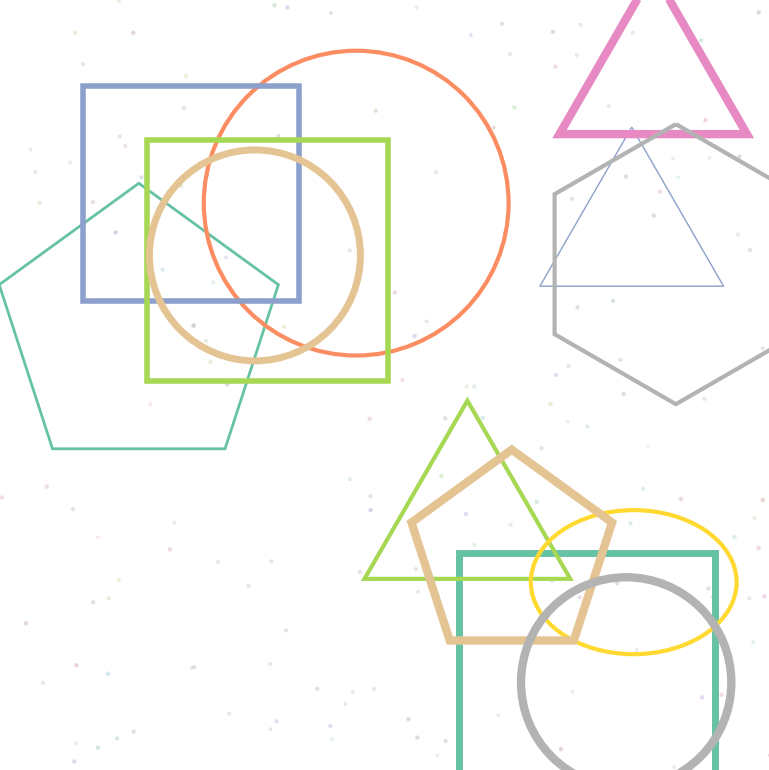[{"shape": "square", "thickness": 2.5, "radius": 0.83, "center": [0.762, 0.116]}, {"shape": "pentagon", "thickness": 1, "radius": 0.95, "center": [0.18, 0.571]}, {"shape": "circle", "thickness": 1.5, "radius": 0.99, "center": [0.463, 0.736]}, {"shape": "triangle", "thickness": 0.5, "radius": 0.69, "center": [0.82, 0.697]}, {"shape": "square", "thickness": 2, "radius": 0.7, "center": [0.248, 0.749]}, {"shape": "triangle", "thickness": 3, "radius": 0.7, "center": [0.848, 0.896]}, {"shape": "square", "thickness": 2, "radius": 0.78, "center": [0.347, 0.662]}, {"shape": "triangle", "thickness": 1.5, "radius": 0.77, "center": [0.607, 0.325]}, {"shape": "oval", "thickness": 1.5, "radius": 0.67, "center": [0.823, 0.244]}, {"shape": "circle", "thickness": 2.5, "radius": 0.68, "center": [0.331, 0.668]}, {"shape": "pentagon", "thickness": 3, "radius": 0.69, "center": [0.665, 0.279]}, {"shape": "hexagon", "thickness": 1.5, "radius": 0.91, "center": [0.878, 0.657]}, {"shape": "circle", "thickness": 3, "radius": 0.68, "center": [0.813, 0.114]}]